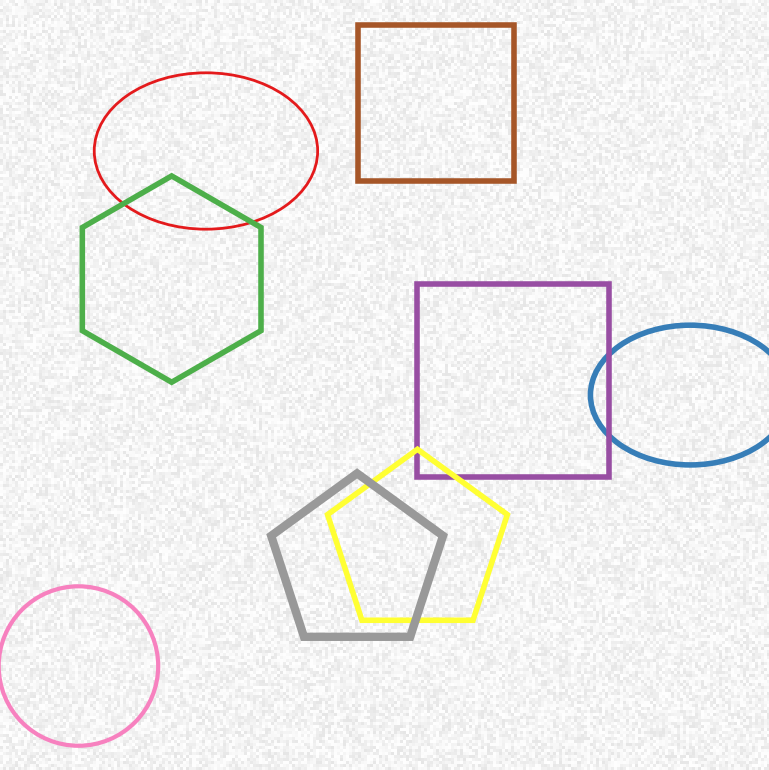[{"shape": "oval", "thickness": 1, "radius": 0.73, "center": [0.267, 0.804]}, {"shape": "oval", "thickness": 2, "radius": 0.65, "center": [0.896, 0.487]}, {"shape": "hexagon", "thickness": 2, "radius": 0.67, "center": [0.223, 0.638]}, {"shape": "square", "thickness": 2, "radius": 0.63, "center": [0.666, 0.506]}, {"shape": "pentagon", "thickness": 2, "radius": 0.61, "center": [0.542, 0.294]}, {"shape": "square", "thickness": 2, "radius": 0.51, "center": [0.566, 0.866]}, {"shape": "circle", "thickness": 1.5, "radius": 0.52, "center": [0.102, 0.135]}, {"shape": "pentagon", "thickness": 3, "radius": 0.59, "center": [0.464, 0.268]}]